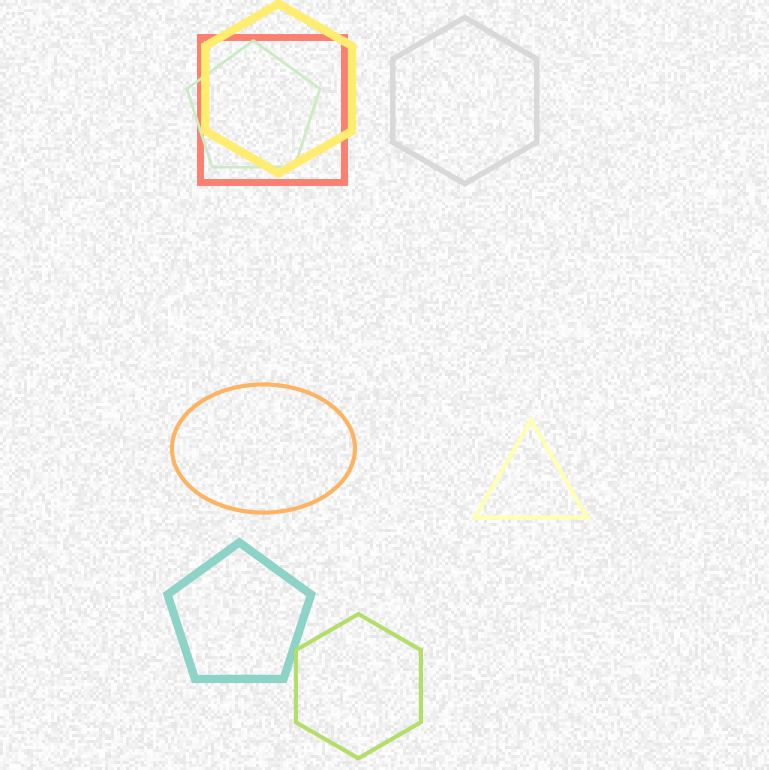[{"shape": "pentagon", "thickness": 3, "radius": 0.49, "center": [0.311, 0.198]}, {"shape": "triangle", "thickness": 1.5, "radius": 0.42, "center": [0.69, 0.37]}, {"shape": "square", "thickness": 2.5, "radius": 0.47, "center": [0.353, 0.858]}, {"shape": "oval", "thickness": 1.5, "radius": 0.59, "center": [0.342, 0.418]}, {"shape": "hexagon", "thickness": 1.5, "radius": 0.47, "center": [0.465, 0.109]}, {"shape": "hexagon", "thickness": 2, "radius": 0.54, "center": [0.604, 0.869]}, {"shape": "pentagon", "thickness": 1, "radius": 0.45, "center": [0.329, 0.856]}, {"shape": "hexagon", "thickness": 3, "radius": 0.55, "center": [0.362, 0.885]}]